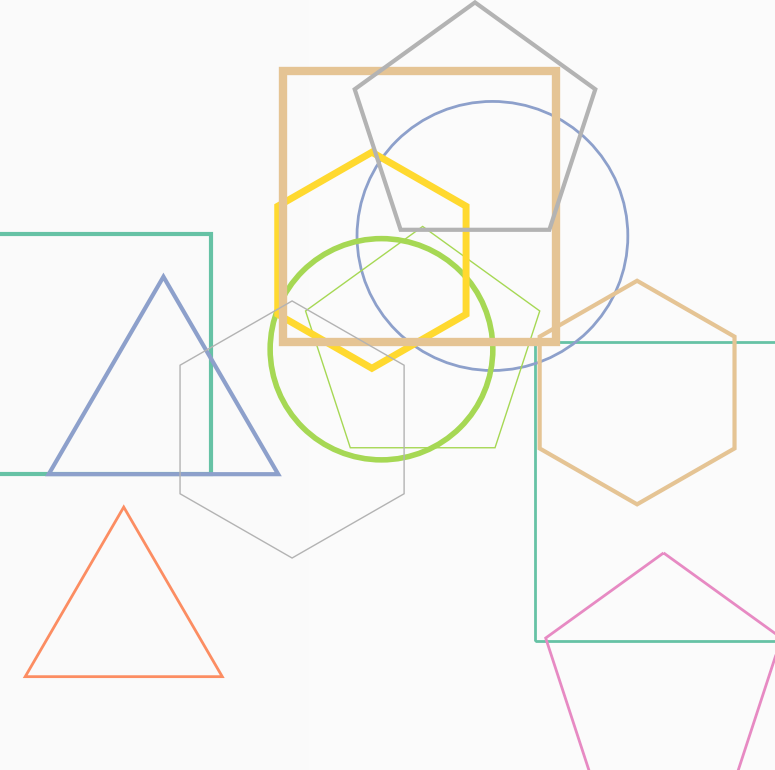[{"shape": "square", "thickness": 1, "radius": 0.97, "center": [0.885, 0.362]}, {"shape": "square", "thickness": 1.5, "radius": 0.78, "center": [0.117, 0.54]}, {"shape": "triangle", "thickness": 1, "radius": 0.73, "center": [0.16, 0.195]}, {"shape": "triangle", "thickness": 1.5, "radius": 0.85, "center": [0.211, 0.47]}, {"shape": "circle", "thickness": 1, "radius": 0.87, "center": [0.635, 0.694]}, {"shape": "pentagon", "thickness": 1, "radius": 0.8, "center": [0.856, 0.122]}, {"shape": "pentagon", "thickness": 0.5, "radius": 0.79, "center": [0.545, 0.547]}, {"shape": "circle", "thickness": 2, "radius": 0.72, "center": [0.492, 0.546]}, {"shape": "hexagon", "thickness": 2.5, "radius": 0.7, "center": [0.48, 0.662]}, {"shape": "square", "thickness": 3, "radius": 0.88, "center": [0.542, 0.732]}, {"shape": "hexagon", "thickness": 1.5, "radius": 0.73, "center": [0.822, 0.49]}, {"shape": "pentagon", "thickness": 1.5, "radius": 0.82, "center": [0.613, 0.834]}, {"shape": "hexagon", "thickness": 0.5, "radius": 0.83, "center": [0.377, 0.442]}]